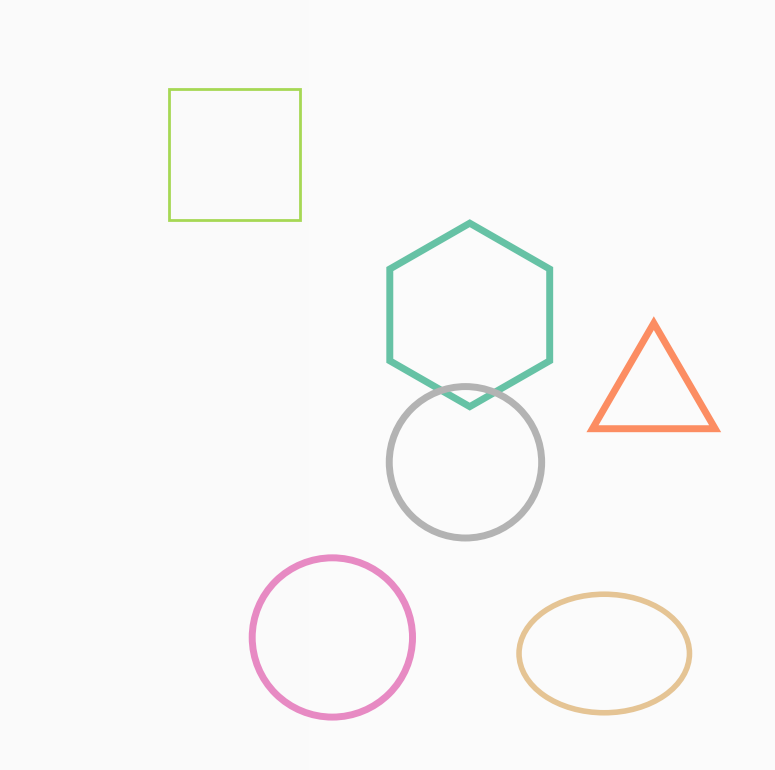[{"shape": "hexagon", "thickness": 2.5, "radius": 0.6, "center": [0.606, 0.591]}, {"shape": "triangle", "thickness": 2.5, "radius": 0.46, "center": [0.844, 0.489]}, {"shape": "circle", "thickness": 2.5, "radius": 0.52, "center": [0.429, 0.172]}, {"shape": "square", "thickness": 1, "radius": 0.42, "center": [0.303, 0.799]}, {"shape": "oval", "thickness": 2, "radius": 0.55, "center": [0.78, 0.151]}, {"shape": "circle", "thickness": 2.5, "radius": 0.49, "center": [0.601, 0.4]}]